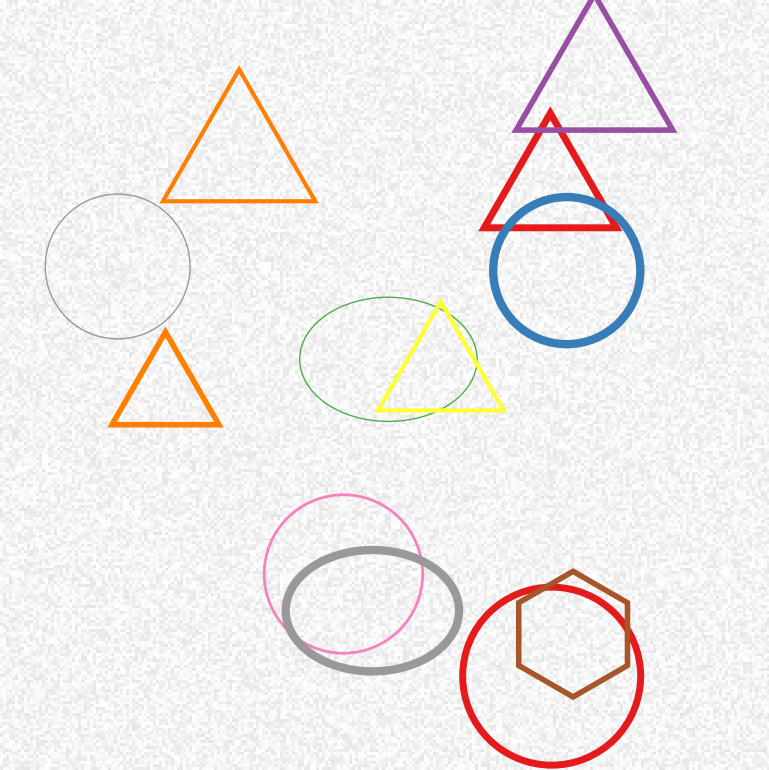[{"shape": "triangle", "thickness": 2.5, "radius": 0.5, "center": [0.715, 0.754]}, {"shape": "circle", "thickness": 2.5, "radius": 0.58, "center": [0.716, 0.122]}, {"shape": "circle", "thickness": 3, "radius": 0.48, "center": [0.736, 0.649]}, {"shape": "oval", "thickness": 0.5, "radius": 0.58, "center": [0.504, 0.533]}, {"shape": "triangle", "thickness": 2, "radius": 0.59, "center": [0.772, 0.89]}, {"shape": "triangle", "thickness": 1.5, "radius": 0.57, "center": [0.311, 0.796]}, {"shape": "triangle", "thickness": 2, "radius": 0.4, "center": [0.215, 0.489]}, {"shape": "triangle", "thickness": 1.5, "radius": 0.47, "center": [0.573, 0.514]}, {"shape": "hexagon", "thickness": 2, "radius": 0.41, "center": [0.744, 0.176]}, {"shape": "circle", "thickness": 1, "radius": 0.51, "center": [0.446, 0.255]}, {"shape": "oval", "thickness": 3, "radius": 0.56, "center": [0.484, 0.207]}, {"shape": "circle", "thickness": 0.5, "radius": 0.47, "center": [0.153, 0.654]}]